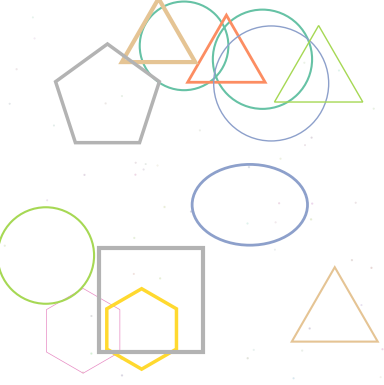[{"shape": "circle", "thickness": 1.5, "radius": 0.64, "center": [0.682, 0.846]}, {"shape": "circle", "thickness": 1.5, "radius": 0.58, "center": [0.478, 0.881]}, {"shape": "triangle", "thickness": 2, "radius": 0.58, "center": [0.588, 0.844]}, {"shape": "circle", "thickness": 1, "radius": 0.75, "center": [0.704, 0.783]}, {"shape": "oval", "thickness": 2, "radius": 0.75, "center": [0.649, 0.468]}, {"shape": "hexagon", "thickness": 0.5, "radius": 0.55, "center": [0.216, 0.141]}, {"shape": "triangle", "thickness": 1, "radius": 0.66, "center": [0.828, 0.801]}, {"shape": "circle", "thickness": 1.5, "radius": 0.63, "center": [0.119, 0.336]}, {"shape": "hexagon", "thickness": 2.5, "radius": 0.52, "center": [0.368, 0.146]}, {"shape": "triangle", "thickness": 1.5, "radius": 0.64, "center": [0.87, 0.177]}, {"shape": "triangle", "thickness": 3, "radius": 0.55, "center": [0.412, 0.894]}, {"shape": "pentagon", "thickness": 2.5, "radius": 0.71, "center": [0.279, 0.744]}, {"shape": "square", "thickness": 3, "radius": 0.68, "center": [0.392, 0.221]}]